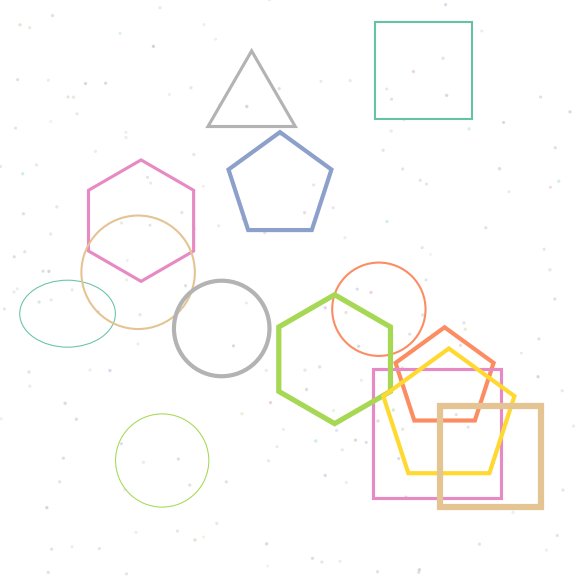[{"shape": "square", "thickness": 1, "radius": 0.42, "center": [0.733, 0.877]}, {"shape": "oval", "thickness": 0.5, "radius": 0.41, "center": [0.117, 0.456]}, {"shape": "circle", "thickness": 1, "radius": 0.4, "center": [0.656, 0.464]}, {"shape": "pentagon", "thickness": 2, "radius": 0.45, "center": [0.77, 0.343]}, {"shape": "pentagon", "thickness": 2, "radius": 0.47, "center": [0.485, 0.677]}, {"shape": "square", "thickness": 1.5, "radius": 0.56, "center": [0.757, 0.248]}, {"shape": "hexagon", "thickness": 1.5, "radius": 0.53, "center": [0.244, 0.617]}, {"shape": "hexagon", "thickness": 2.5, "radius": 0.56, "center": [0.579, 0.377]}, {"shape": "circle", "thickness": 0.5, "radius": 0.4, "center": [0.281, 0.202]}, {"shape": "pentagon", "thickness": 2, "radius": 0.6, "center": [0.777, 0.276]}, {"shape": "circle", "thickness": 1, "radius": 0.49, "center": [0.239, 0.528]}, {"shape": "square", "thickness": 3, "radius": 0.44, "center": [0.85, 0.208]}, {"shape": "circle", "thickness": 2, "radius": 0.41, "center": [0.384, 0.43]}, {"shape": "triangle", "thickness": 1.5, "radius": 0.44, "center": [0.436, 0.824]}]